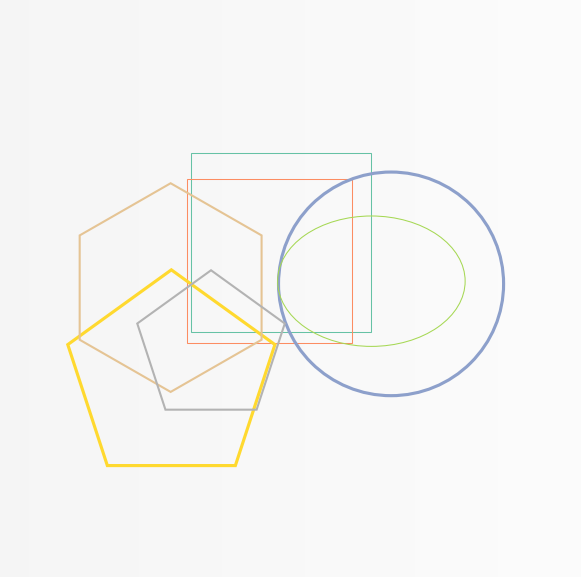[{"shape": "square", "thickness": 0.5, "radius": 0.77, "center": [0.484, 0.579]}, {"shape": "square", "thickness": 0.5, "radius": 0.71, "center": [0.464, 0.547]}, {"shape": "circle", "thickness": 1.5, "radius": 0.97, "center": [0.673, 0.508]}, {"shape": "oval", "thickness": 0.5, "radius": 0.81, "center": [0.639, 0.512]}, {"shape": "pentagon", "thickness": 1.5, "radius": 0.94, "center": [0.295, 0.345]}, {"shape": "hexagon", "thickness": 1, "radius": 0.9, "center": [0.294, 0.501]}, {"shape": "pentagon", "thickness": 1, "radius": 0.67, "center": [0.363, 0.398]}]